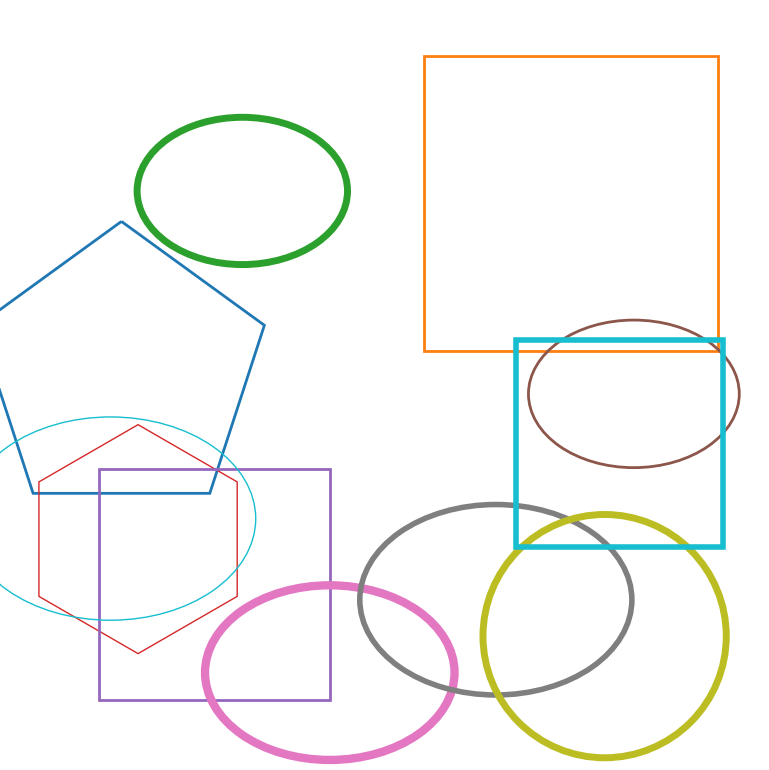[{"shape": "pentagon", "thickness": 1, "radius": 0.98, "center": [0.158, 0.517]}, {"shape": "square", "thickness": 1, "radius": 0.96, "center": [0.742, 0.736]}, {"shape": "oval", "thickness": 2.5, "radius": 0.68, "center": [0.315, 0.752]}, {"shape": "hexagon", "thickness": 0.5, "radius": 0.74, "center": [0.179, 0.3]}, {"shape": "square", "thickness": 1, "radius": 0.75, "center": [0.279, 0.241]}, {"shape": "oval", "thickness": 1, "radius": 0.68, "center": [0.823, 0.489]}, {"shape": "oval", "thickness": 3, "radius": 0.81, "center": [0.428, 0.126]}, {"shape": "oval", "thickness": 2, "radius": 0.88, "center": [0.644, 0.221]}, {"shape": "circle", "thickness": 2.5, "radius": 0.79, "center": [0.785, 0.174]}, {"shape": "square", "thickness": 2, "radius": 0.67, "center": [0.804, 0.424]}, {"shape": "oval", "thickness": 0.5, "radius": 0.94, "center": [0.144, 0.327]}]